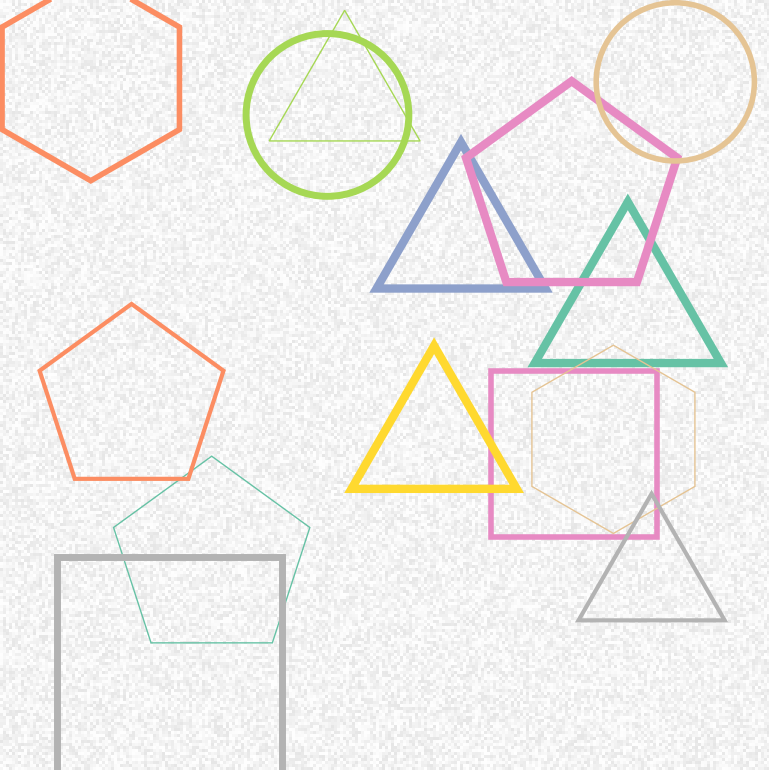[{"shape": "triangle", "thickness": 3, "radius": 0.7, "center": [0.815, 0.598]}, {"shape": "pentagon", "thickness": 0.5, "radius": 0.67, "center": [0.275, 0.274]}, {"shape": "pentagon", "thickness": 1.5, "radius": 0.63, "center": [0.171, 0.48]}, {"shape": "hexagon", "thickness": 2, "radius": 0.67, "center": [0.118, 0.898]}, {"shape": "triangle", "thickness": 3, "radius": 0.63, "center": [0.599, 0.689]}, {"shape": "pentagon", "thickness": 3, "radius": 0.72, "center": [0.742, 0.75]}, {"shape": "square", "thickness": 2, "radius": 0.54, "center": [0.745, 0.41]}, {"shape": "triangle", "thickness": 0.5, "radius": 0.57, "center": [0.448, 0.874]}, {"shape": "circle", "thickness": 2.5, "radius": 0.53, "center": [0.425, 0.851]}, {"shape": "triangle", "thickness": 3, "radius": 0.62, "center": [0.564, 0.427]}, {"shape": "hexagon", "thickness": 0.5, "radius": 0.61, "center": [0.797, 0.429]}, {"shape": "circle", "thickness": 2, "radius": 0.51, "center": [0.877, 0.894]}, {"shape": "triangle", "thickness": 1.5, "radius": 0.55, "center": [0.846, 0.249]}, {"shape": "square", "thickness": 2.5, "radius": 0.73, "center": [0.22, 0.13]}]